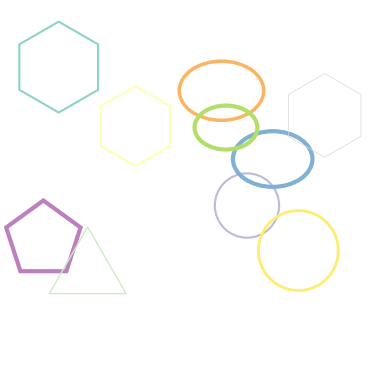[{"shape": "hexagon", "thickness": 1.5, "radius": 0.59, "center": [0.152, 0.826]}, {"shape": "hexagon", "thickness": 1.5, "radius": 0.52, "center": [0.352, 0.673]}, {"shape": "circle", "thickness": 1.5, "radius": 0.42, "center": [0.642, 0.466]}, {"shape": "oval", "thickness": 3, "radius": 0.52, "center": [0.708, 0.587]}, {"shape": "oval", "thickness": 2.5, "radius": 0.55, "center": [0.575, 0.764]}, {"shape": "oval", "thickness": 3, "radius": 0.41, "center": [0.587, 0.669]}, {"shape": "hexagon", "thickness": 0.5, "radius": 0.54, "center": [0.843, 0.7]}, {"shape": "pentagon", "thickness": 3, "radius": 0.51, "center": [0.113, 0.378]}, {"shape": "triangle", "thickness": 1, "radius": 0.58, "center": [0.228, 0.295]}, {"shape": "circle", "thickness": 2, "radius": 0.52, "center": [0.775, 0.349]}]